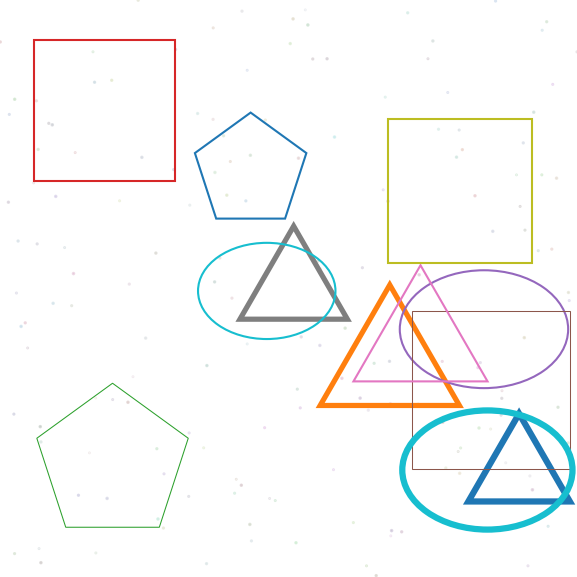[{"shape": "triangle", "thickness": 3, "radius": 0.51, "center": [0.899, 0.182]}, {"shape": "pentagon", "thickness": 1, "radius": 0.51, "center": [0.434, 0.703]}, {"shape": "triangle", "thickness": 2.5, "radius": 0.7, "center": [0.675, 0.367]}, {"shape": "pentagon", "thickness": 0.5, "radius": 0.69, "center": [0.195, 0.198]}, {"shape": "square", "thickness": 1, "radius": 0.61, "center": [0.181, 0.808]}, {"shape": "oval", "thickness": 1, "radius": 0.73, "center": [0.838, 0.429]}, {"shape": "square", "thickness": 0.5, "radius": 0.68, "center": [0.85, 0.325]}, {"shape": "triangle", "thickness": 1, "radius": 0.67, "center": [0.728, 0.406]}, {"shape": "triangle", "thickness": 2.5, "radius": 0.54, "center": [0.508, 0.5]}, {"shape": "square", "thickness": 1, "radius": 0.62, "center": [0.796, 0.668]}, {"shape": "oval", "thickness": 3, "radius": 0.74, "center": [0.844, 0.185]}, {"shape": "oval", "thickness": 1, "radius": 0.59, "center": [0.462, 0.495]}]